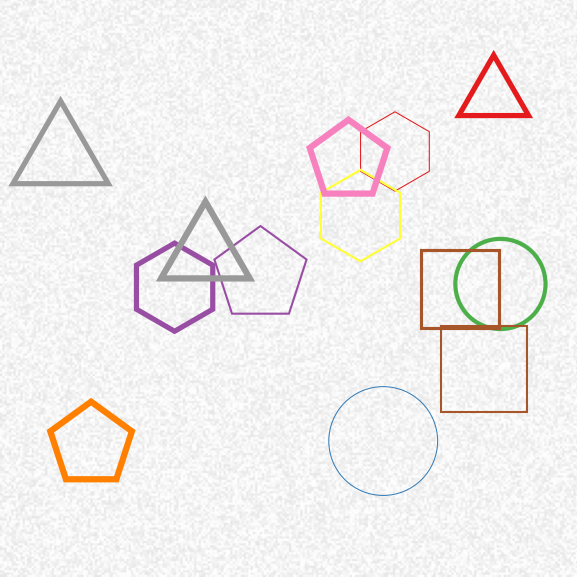[{"shape": "hexagon", "thickness": 0.5, "radius": 0.34, "center": [0.684, 0.737]}, {"shape": "triangle", "thickness": 2.5, "radius": 0.35, "center": [0.855, 0.834]}, {"shape": "circle", "thickness": 0.5, "radius": 0.47, "center": [0.664, 0.235]}, {"shape": "circle", "thickness": 2, "radius": 0.39, "center": [0.867, 0.507]}, {"shape": "pentagon", "thickness": 1, "radius": 0.42, "center": [0.451, 0.524]}, {"shape": "hexagon", "thickness": 2.5, "radius": 0.38, "center": [0.302, 0.502]}, {"shape": "pentagon", "thickness": 3, "radius": 0.37, "center": [0.158, 0.229]}, {"shape": "hexagon", "thickness": 1, "radius": 0.4, "center": [0.624, 0.626]}, {"shape": "square", "thickness": 1.5, "radius": 0.34, "center": [0.796, 0.499]}, {"shape": "square", "thickness": 1, "radius": 0.37, "center": [0.838, 0.36]}, {"shape": "pentagon", "thickness": 3, "radius": 0.35, "center": [0.604, 0.721]}, {"shape": "triangle", "thickness": 2.5, "radius": 0.48, "center": [0.105, 0.729]}, {"shape": "triangle", "thickness": 3, "radius": 0.44, "center": [0.356, 0.561]}]